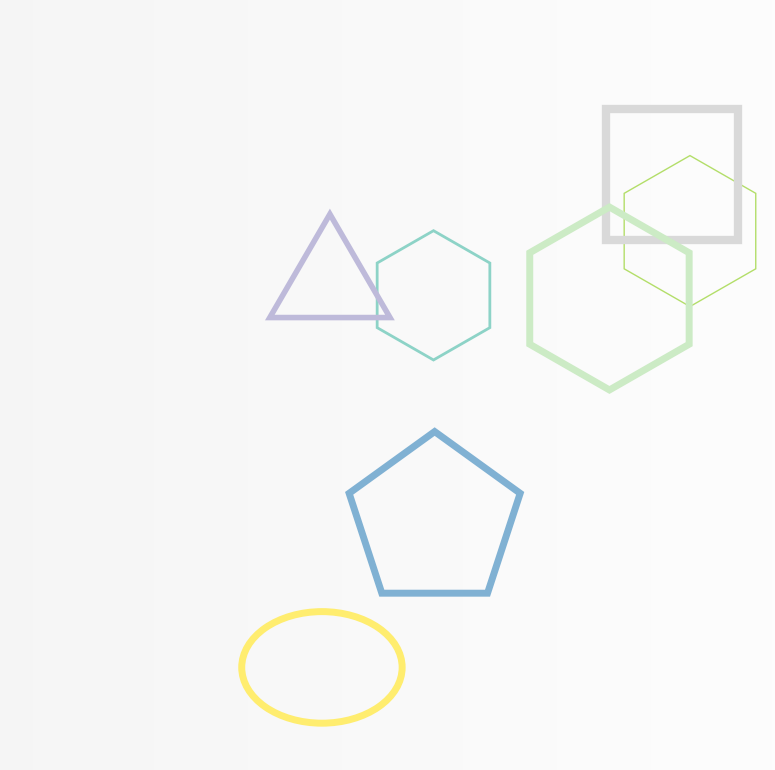[{"shape": "hexagon", "thickness": 1, "radius": 0.42, "center": [0.559, 0.616]}, {"shape": "triangle", "thickness": 2, "radius": 0.45, "center": [0.426, 0.632]}, {"shape": "pentagon", "thickness": 2.5, "radius": 0.58, "center": [0.561, 0.323]}, {"shape": "hexagon", "thickness": 0.5, "radius": 0.49, "center": [0.89, 0.7]}, {"shape": "square", "thickness": 3, "radius": 0.43, "center": [0.868, 0.773]}, {"shape": "hexagon", "thickness": 2.5, "radius": 0.59, "center": [0.786, 0.612]}, {"shape": "oval", "thickness": 2.5, "radius": 0.52, "center": [0.415, 0.133]}]